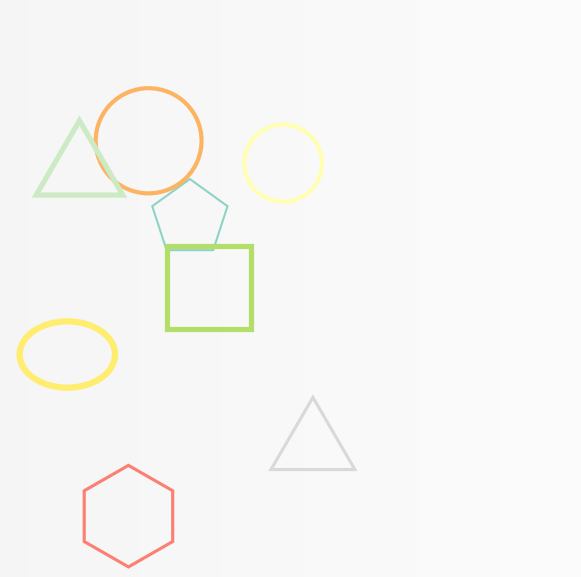[{"shape": "pentagon", "thickness": 1, "radius": 0.34, "center": [0.327, 0.621]}, {"shape": "circle", "thickness": 2, "radius": 0.33, "center": [0.487, 0.717]}, {"shape": "hexagon", "thickness": 1.5, "radius": 0.44, "center": [0.221, 0.105]}, {"shape": "circle", "thickness": 2, "radius": 0.46, "center": [0.256, 0.755]}, {"shape": "square", "thickness": 2.5, "radius": 0.36, "center": [0.359, 0.502]}, {"shape": "triangle", "thickness": 1.5, "radius": 0.42, "center": [0.538, 0.228]}, {"shape": "triangle", "thickness": 2.5, "radius": 0.43, "center": [0.137, 0.704]}, {"shape": "oval", "thickness": 3, "radius": 0.41, "center": [0.116, 0.385]}]